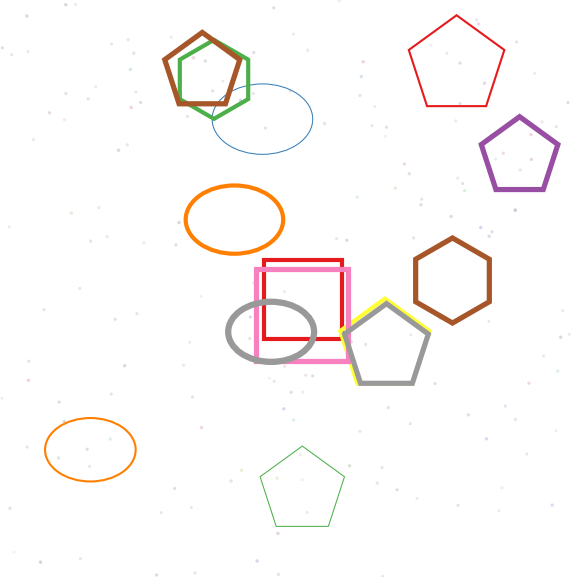[{"shape": "pentagon", "thickness": 1, "radius": 0.43, "center": [0.791, 0.886]}, {"shape": "square", "thickness": 2, "radius": 0.34, "center": [0.525, 0.481]}, {"shape": "oval", "thickness": 0.5, "radius": 0.44, "center": [0.454, 0.793]}, {"shape": "hexagon", "thickness": 2, "radius": 0.34, "center": [0.371, 0.862]}, {"shape": "pentagon", "thickness": 0.5, "radius": 0.38, "center": [0.523, 0.15]}, {"shape": "pentagon", "thickness": 2.5, "radius": 0.35, "center": [0.9, 0.727]}, {"shape": "oval", "thickness": 2, "radius": 0.42, "center": [0.406, 0.619]}, {"shape": "oval", "thickness": 1, "radius": 0.39, "center": [0.156, 0.22]}, {"shape": "pentagon", "thickness": 2, "radius": 0.41, "center": [0.666, 0.401]}, {"shape": "pentagon", "thickness": 2.5, "radius": 0.34, "center": [0.35, 0.875]}, {"shape": "hexagon", "thickness": 2.5, "radius": 0.37, "center": [0.784, 0.513]}, {"shape": "square", "thickness": 2.5, "radius": 0.4, "center": [0.522, 0.453]}, {"shape": "oval", "thickness": 3, "radius": 0.37, "center": [0.47, 0.425]}, {"shape": "pentagon", "thickness": 2.5, "radius": 0.38, "center": [0.669, 0.397]}]